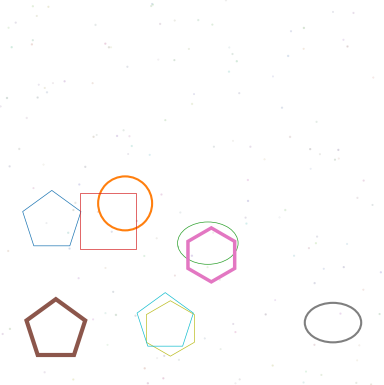[{"shape": "pentagon", "thickness": 0.5, "radius": 0.4, "center": [0.135, 0.426]}, {"shape": "circle", "thickness": 1.5, "radius": 0.35, "center": [0.325, 0.472]}, {"shape": "oval", "thickness": 0.5, "radius": 0.39, "center": [0.54, 0.368]}, {"shape": "square", "thickness": 0.5, "radius": 0.36, "center": [0.28, 0.425]}, {"shape": "pentagon", "thickness": 3, "radius": 0.4, "center": [0.145, 0.143]}, {"shape": "hexagon", "thickness": 2.5, "radius": 0.35, "center": [0.549, 0.338]}, {"shape": "oval", "thickness": 1.5, "radius": 0.37, "center": [0.865, 0.162]}, {"shape": "hexagon", "thickness": 0.5, "radius": 0.36, "center": [0.443, 0.147]}, {"shape": "pentagon", "thickness": 0.5, "radius": 0.38, "center": [0.429, 0.163]}]